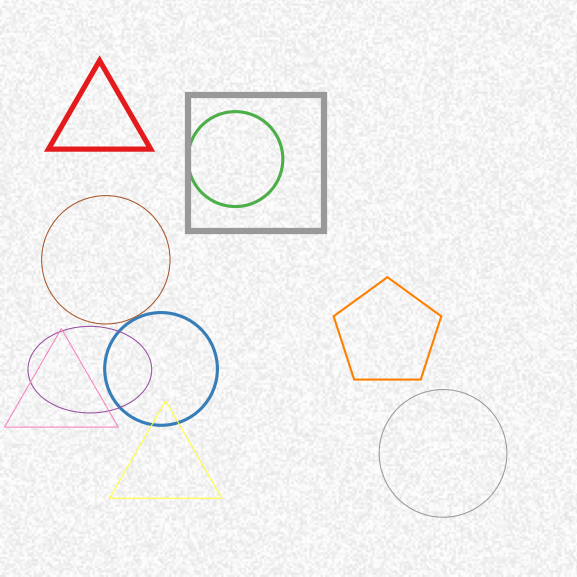[{"shape": "triangle", "thickness": 2.5, "radius": 0.51, "center": [0.172, 0.792]}, {"shape": "circle", "thickness": 1.5, "radius": 0.49, "center": [0.279, 0.36]}, {"shape": "circle", "thickness": 1.5, "radius": 0.41, "center": [0.408, 0.724]}, {"shape": "oval", "thickness": 0.5, "radius": 0.54, "center": [0.156, 0.359]}, {"shape": "pentagon", "thickness": 1, "radius": 0.49, "center": [0.671, 0.421]}, {"shape": "triangle", "thickness": 0.5, "radius": 0.56, "center": [0.287, 0.193]}, {"shape": "circle", "thickness": 0.5, "radius": 0.56, "center": [0.183, 0.549]}, {"shape": "triangle", "thickness": 0.5, "radius": 0.57, "center": [0.106, 0.316]}, {"shape": "square", "thickness": 3, "radius": 0.59, "center": [0.443, 0.717]}, {"shape": "circle", "thickness": 0.5, "radius": 0.55, "center": [0.767, 0.214]}]